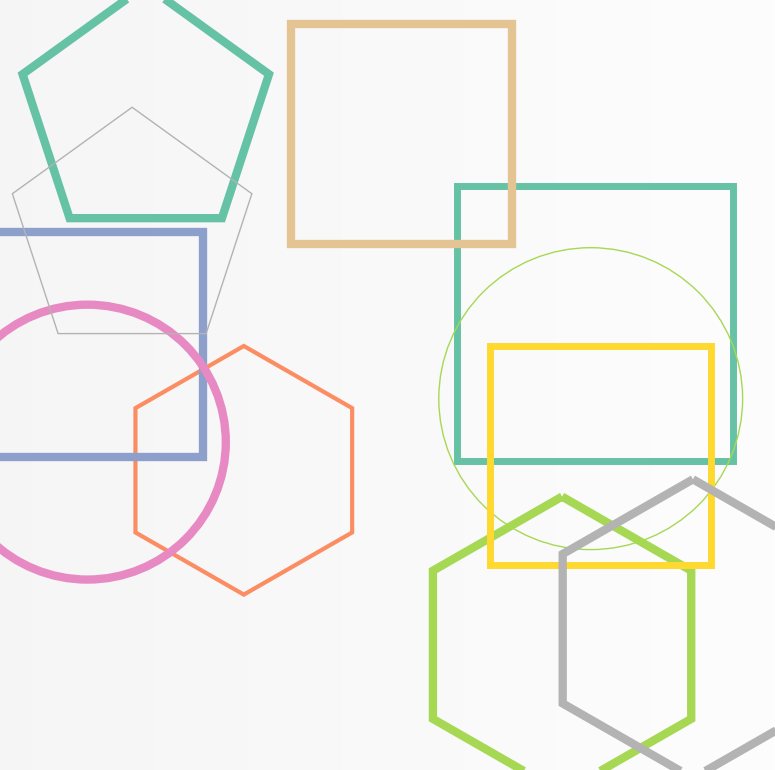[{"shape": "square", "thickness": 2.5, "radius": 0.89, "center": [0.768, 0.58]}, {"shape": "pentagon", "thickness": 3, "radius": 0.84, "center": [0.188, 0.852]}, {"shape": "hexagon", "thickness": 1.5, "radius": 0.81, "center": [0.315, 0.389]}, {"shape": "square", "thickness": 3, "radius": 0.73, "center": [0.116, 0.553]}, {"shape": "circle", "thickness": 3, "radius": 0.89, "center": [0.113, 0.426]}, {"shape": "circle", "thickness": 0.5, "radius": 0.98, "center": [0.762, 0.482]}, {"shape": "hexagon", "thickness": 3, "radius": 0.96, "center": [0.725, 0.163]}, {"shape": "square", "thickness": 2.5, "radius": 0.71, "center": [0.775, 0.409]}, {"shape": "square", "thickness": 3, "radius": 0.71, "center": [0.517, 0.826]}, {"shape": "hexagon", "thickness": 3, "radius": 0.97, "center": [0.894, 0.183]}, {"shape": "pentagon", "thickness": 0.5, "radius": 0.81, "center": [0.17, 0.698]}]